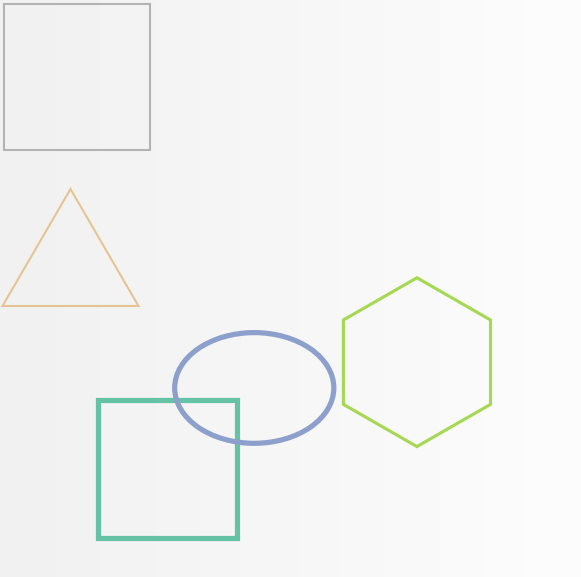[{"shape": "square", "thickness": 2.5, "radius": 0.6, "center": [0.288, 0.187]}, {"shape": "oval", "thickness": 2.5, "radius": 0.68, "center": [0.437, 0.327]}, {"shape": "hexagon", "thickness": 1.5, "radius": 0.73, "center": [0.717, 0.372]}, {"shape": "triangle", "thickness": 1, "radius": 0.68, "center": [0.121, 0.537]}, {"shape": "square", "thickness": 1, "radius": 0.63, "center": [0.132, 0.866]}]